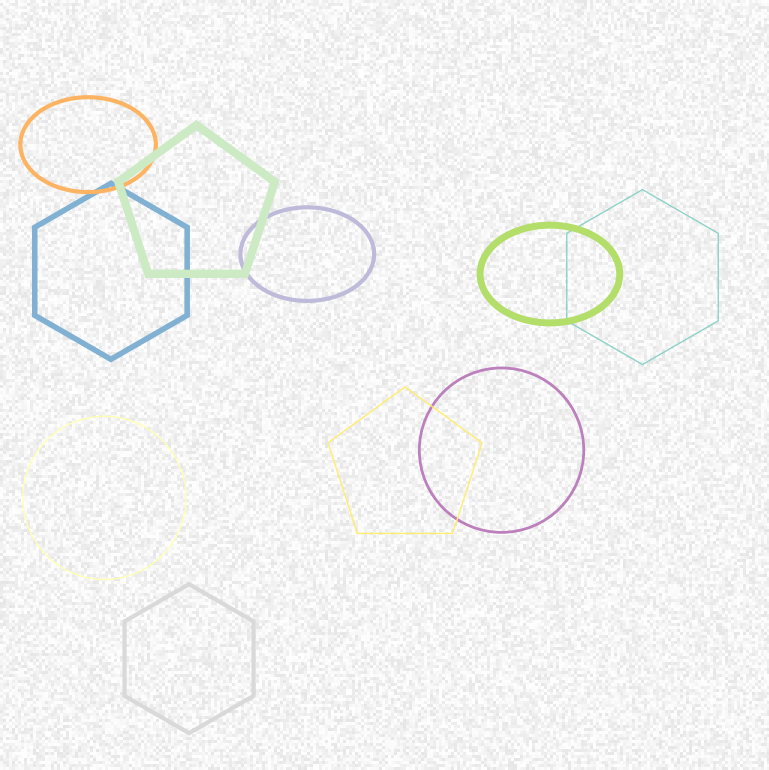[{"shape": "hexagon", "thickness": 0.5, "radius": 0.57, "center": [0.834, 0.64]}, {"shape": "circle", "thickness": 0.5, "radius": 0.53, "center": [0.136, 0.353]}, {"shape": "oval", "thickness": 1.5, "radius": 0.43, "center": [0.399, 0.67]}, {"shape": "hexagon", "thickness": 2, "radius": 0.57, "center": [0.144, 0.648]}, {"shape": "oval", "thickness": 1.5, "radius": 0.44, "center": [0.114, 0.812]}, {"shape": "oval", "thickness": 2.5, "radius": 0.45, "center": [0.714, 0.644]}, {"shape": "hexagon", "thickness": 1.5, "radius": 0.48, "center": [0.246, 0.145]}, {"shape": "circle", "thickness": 1, "radius": 0.53, "center": [0.651, 0.415]}, {"shape": "pentagon", "thickness": 3, "radius": 0.53, "center": [0.255, 0.731]}, {"shape": "pentagon", "thickness": 0.5, "radius": 0.53, "center": [0.526, 0.392]}]